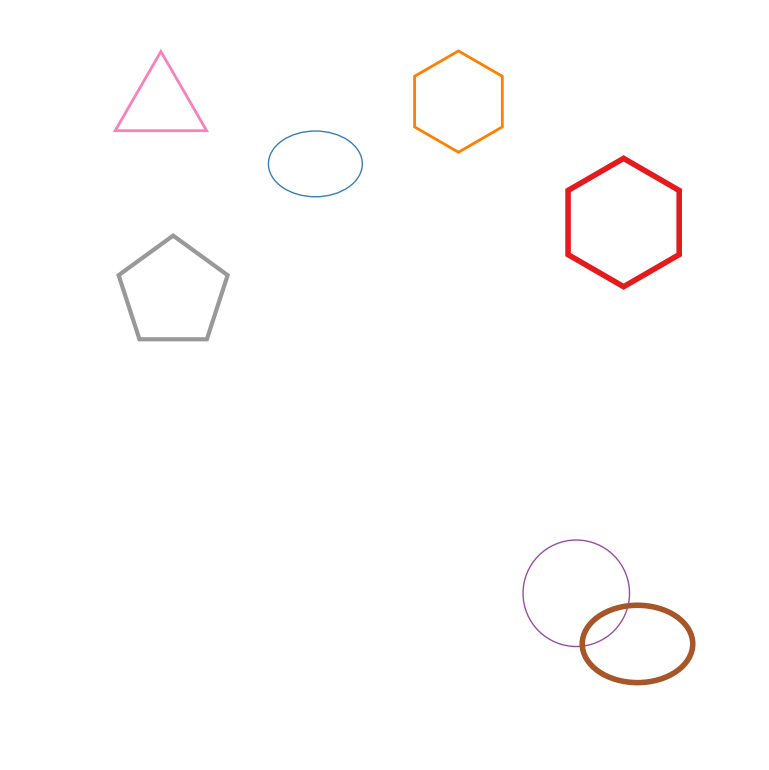[{"shape": "hexagon", "thickness": 2, "radius": 0.42, "center": [0.81, 0.711]}, {"shape": "oval", "thickness": 0.5, "radius": 0.3, "center": [0.41, 0.787]}, {"shape": "circle", "thickness": 0.5, "radius": 0.35, "center": [0.748, 0.23]}, {"shape": "hexagon", "thickness": 1, "radius": 0.33, "center": [0.595, 0.868]}, {"shape": "oval", "thickness": 2, "radius": 0.36, "center": [0.828, 0.164]}, {"shape": "triangle", "thickness": 1, "radius": 0.34, "center": [0.209, 0.865]}, {"shape": "pentagon", "thickness": 1.5, "radius": 0.37, "center": [0.225, 0.62]}]